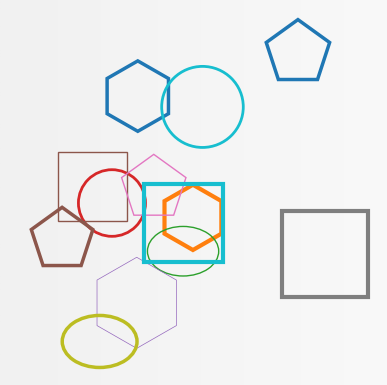[{"shape": "pentagon", "thickness": 2.5, "radius": 0.43, "center": [0.769, 0.863]}, {"shape": "hexagon", "thickness": 2.5, "radius": 0.46, "center": [0.356, 0.75]}, {"shape": "hexagon", "thickness": 3, "radius": 0.42, "center": [0.498, 0.435]}, {"shape": "oval", "thickness": 1, "radius": 0.46, "center": [0.472, 0.347]}, {"shape": "circle", "thickness": 2, "radius": 0.43, "center": [0.289, 0.473]}, {"shape": "hexagon", "thickness": 0.5, "radius": 0.59, "center": [0.353, 0.213]}, {"shape": "square", "thickness": 1, "radius": 0.45, "center": [0.239, 0.515]}, {"shape": "pentagon", "thickness": 2.5, "radius": 0.42, "center": [0.16, 0.378]}, {"shape": "pentagon", "thickness": 1, "radius": 0.44, "center": [0.397, 0.512]}, {"shape": "square", "thickness": 3, "radius": 0.56, "center": [0.84, 0.34]}, {"shape": "oval", "thickness": 2.5, "radius": 0.48, "center": [0.257, 0.113]}, {"shape": "circle", "thickness": 2, "radius": 0.53, "center": [0.523, 0.722]}, {"shape": "square", "thickness": 3, "radius": 0.51, "center": [0.474, 0.42]}]